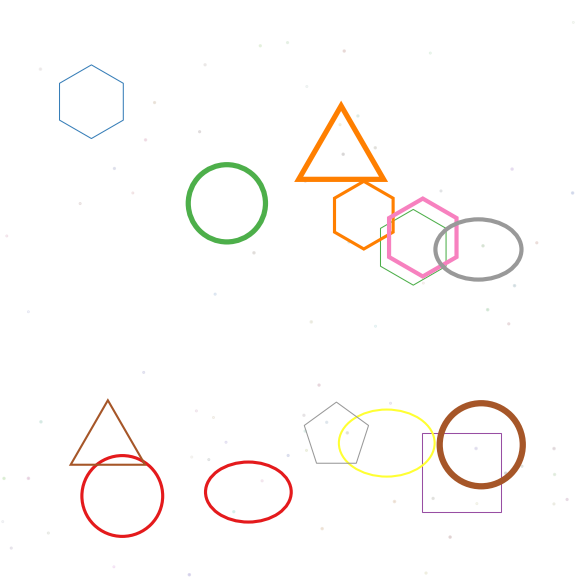[{"shape": "oval", "thickness": 1.5, "radius": 0.37, "center": [0.43, 0.147]}, {"shape": "circle", "thickness": 1.5, "radius": 0.35, "center": [0.212, 0.14]}, {"shape": "hexagon", "thickness": 0.5, "radius": 0.32, "center": [0.158, 0.823]}, {"shape": "circle", "thickness": 2.5, "radius": 0.33, "center": [0.393, 0.647]}, {"shape": "hexagon", "thickness": 0.5, "radius": 0.33, "center": [0.716, 0.571]}, {"shape": "square", "thickness": 0.5, "radius": 0.34, "center": [0.798, 0.181]}, {"shape": "triangle", "thickness": 2.5, "radius": 0.42, "center": [0.591, 0.731]}, {"shape": "hexagon", "thickness": 1.5, "radius": 0.29, "center": [0.63, 0.627]}, {"shape": "oval", "thickness": 1, "radius": 0.41, "center": [0.67, 0.232]}, {"shape": "circle", "thickness": 3, "radius": 0.36, "center": [0.833, 0.229]}, {"shape": "triangle", "thickness": 1, "radius": 0.37, "center": [0.187, 0.232]}, {"shape": "hexagon", "thickness": 2, "radius": 0.34, "center": [0.732, 0.588]}, {"shape": "oval", "thickness": 2, "radius": 0.37, "center": [0.828, 0.567]}, {"shape": "pentagon", "thickness": 0.5, "radius": 0.29, "center": [0.583, 0.244]}]